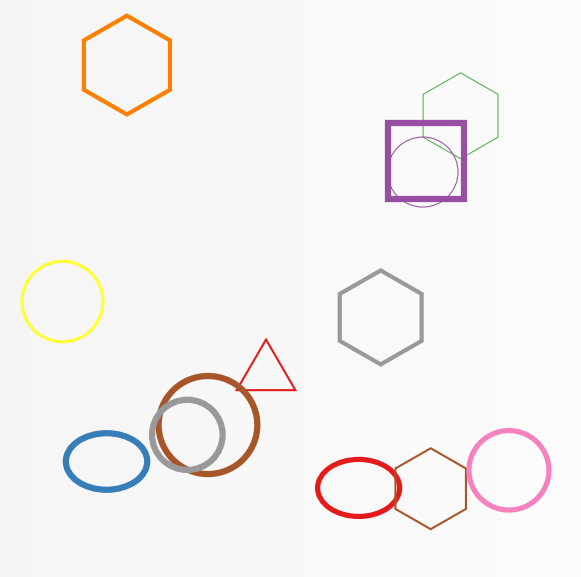[{"shape": "triangle", "thickness": 1, "radius": 0.29, "center": [0.458, 0.353]}, {"shape": "oval", "thickness": 2.5, "radius": 0.35, "center": [0.617, 0.154]}, {"shape": "oval", "thickness": 3, "radius": 0.35, "center": [0.183, 0.2]}, {"shape": "hexagon", "thickness": 0.5, "radius": 0.37, "center": [0.792, 0.799]}, {"shape": "circle", "thickness": 0.5, "radius": 0.3, "center": [0.727, 0.701]}, {"shape": "square", "thickness": 3, "radius": 0.33, "center": [0.733, 0.721]}, {"shape": "hexagon", "thickness": 2, "radius": 0.43, "center": [0.218, 0.886]}, {"shape": "circle", "thickness": 1.5, "radius": 0.35, "center": [0.107, 0.477]}, {"shape": "hexagon", "thickness": 1, "radius": 0.35, "center": [0.741, 0.153]}, {"shape": "circle", "thickness": 3, "radius": 0.42, "center": [0.358, 0.263]}, {"shape": "circle", "thickness": 2.5, "radius": 0.34, "center": [0.876, 0.185]}, {"shape": "hexagon", "thickness": 2, "radius": 0.41, "center": [0.655, 0.45]}, {"shape": "circle", "thickness": 3, "radius": 0.3, "center": [0.322, 0.246]}]